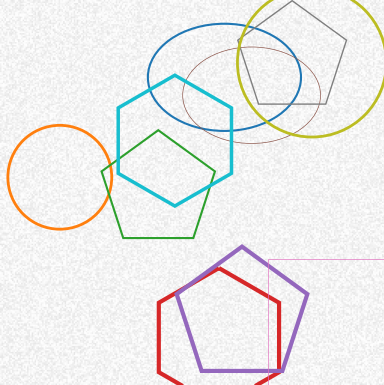[{"shape": "oval", "thickness": 1.5, "radius": 0.99, "center": [0.583, 0.799]}, {"shape": "circle", "thickness": 2, "radius": 0.67, "center": [0.155, 0.54]}, {"shape": "pentagon", "thickness": 1.5, "radius": 0.77, "center": [0.411, 0.507]}, {"shape": "hexagon", "thickness": 3, "radius": 0.9, "center": [0.569, 0.123]}, {"shape": "pentagon", "thickness": 3, "radius": 0.89, "center": [0.629, 0.181]}, {"shape": "oval", "thickness": 0.5, "radius": 0.9, "center": [0.654, 0.753]}, {"shape": "square", "thickness": 0.5, "radius": 0.94, "center": [0.885, 0.14]}, {"shape": "pentagon", "thickness": 1, "radius": 0.74, "center": [0.759, 0.85]}, {"shape": "circle", "thickness": 2, "radius": 0.97, "center": [0.81, 0.838]}, {"shape": "hexagon", "thickness": 2.5, "radius": 0.85, "center": [0.454, 0.635]}]